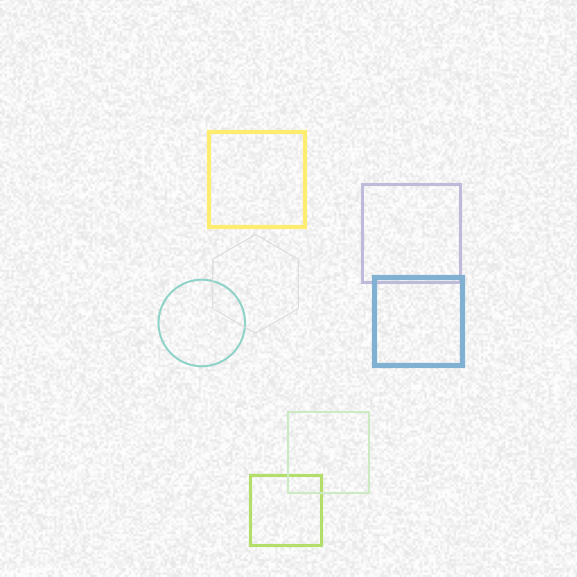[{"shape": "circle", "thickness": 1, "radius": 0.37, "center": [0.349, 0.44]}, {"shape": "square", "thickness": 1.5, "radius": 0.42, "center": [0.712, 0.596]}, {"shape": "square", "thickness": 2.5, "radius": 0.38, "center": [0.724, 0.443]}, {"shape": "square", "thickness": 1.5, "radius": 0.3, "center": [0.494, 0.116]}, {"shape": "hexagon", "thickness": 0.5, "radius": 0.43, "center": [0.443, 0.508]}, {"shape": "square", "thickness": 1, "radius": 0.35, "center": [0.569, 0.215]}, {"shape": "square", "thickness": 2, "radius": 0.41, "center": [0.445, 0.688]}]